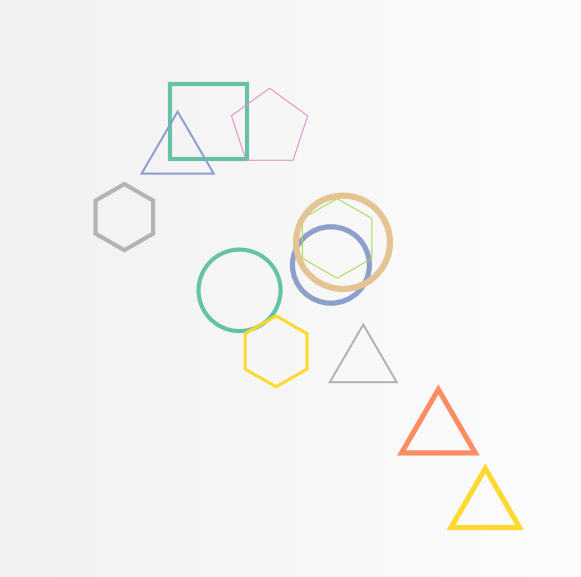[{"shape": "circle", "thickness": 2, "radius": 0.35, "center": [0.412, 0.496]}, {"shape": "square", "thickness": 2, "radius": 0.33, "center": [0.359, 0.789]}, {"shape": "triangle", "thickness": 2.5, "radius": 0.37, "center": [0.754, 0.251]}, {"shape": "circle", "thickness": 2.5, "radius": 0.33, "center": [0.569, 0.54]}, {"shape": "triangle", "thickness": 1, "radius": 0.36, "center": [0.306, 0.734]}, {"shape": "pentagon", "thickness": 0.5, "radius": 0.34, "center": [0.464, 0.777]}, {"shape": "hexagon", "thickness": 0.5, "radius": 0.34, "center": [0.58, 0.586]}, {"shape": "hexagon", "thickness": 1.5, "radius": 0.31, "center": [0.475, 0.391]}, {"shape": "triangle", "thickness": 2.5, "radius": 0.34, "center": [0.835, 0.12]}, {"shape": "circle", "thickness": 3, "radius": 0.4, "center": [0.59, 0.58]}, {"shape": "hexagon", "thickness": 2, "radius": 0.29, "center": [0.214, 0.623]}, {"shape": "triangle", "thickness": 1, "radius": 0.33, "center": [0.625, 0.371]}]